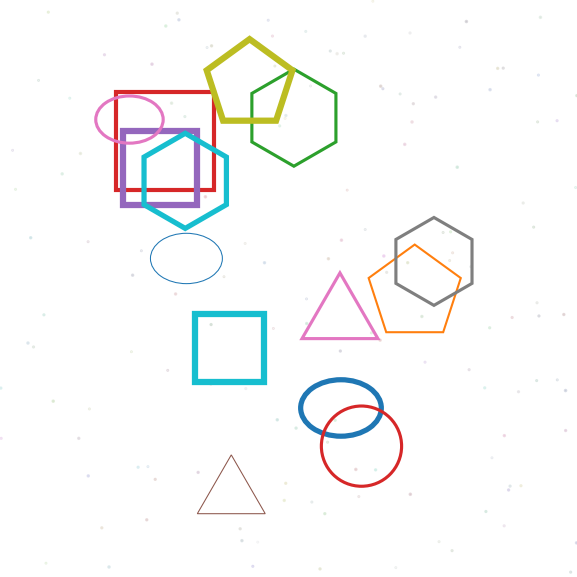[{"shape": "oval", "thickness": 2.5, "radius": 0.35, "center": [0.59, 0.293]}, {"shape": "oval", "thickness": 0.5, "radius": 0.31, "center": [0.323, 0.552]}, {"shape": "pentagon", "thickness": 1, "radius": 0.42, "center": [0.718, 0.492]}, {"shape": "hexagon", "thickness": 1.5, "radius": 0.42, "center": [0.509, 0.795]}, {"shape": "square", "thickness": 2, "radius": 0.43, "center": [0.286, 0.755]}, {"shape": "circle", "thickness": 1.5, "radius": 0.35, "center": [0.626, 0.227]}, {"shape": "square", "thickness": 3, "radius": 0.32, "center": [0.277, 0.709]}, {"shape": "triangle", "thickness": 0.5, "radius": 0.34, "center": [0.4, 0.144]}, {"shape": "triangle", "thickness": 1.5, "radius": 0.38, "center": [0.589, 0.451]}, {"shape": "oval", "thickness": 1.5, "radius": 0.29, "center": [0.224, 0.792]}, {"shape": "hexagon", "thickness": 1.5, "radius": 0.38, "center": [0.751, 0.546]}, {"shape": "pentagon", "thickness": 3, "radius": 0.39, "center": [0.432, 0.853]}, {"shape": "square", "thickness": 3, "radius": 0.3, "center": [0.398, 0.396]}, {"shape": "hexagon", "thickness": 2.5, "radius": 0.41, "center": [0.321, 0.686]}]